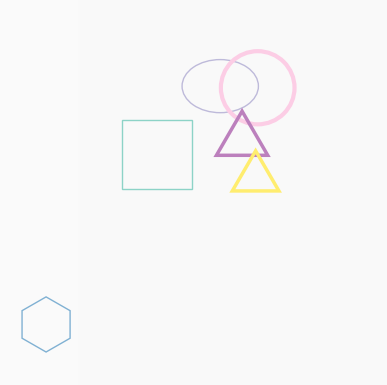[{"shape": "square", "thickness": 1, "radius": 0.45, "center": [0.404, 0.598]}, {"shape": "oval", "thickness": 1, "radius": 0.49, "center": [0.568, 0.776]}, {"shape": "hexagon", "thickness": 1, "radius": 0.36, "center": [0.119, 0.157]}, {"shape": "circle", "thickness": 3, "radius": 0.48, "center": [0.665, 0.772]}, {"shape": "triangle", "thickness": 2.5, "radius": 0.38, "center": [0.625, 0.635]}, {"shape": "triangle", "thickness": 2.5, "radius": 0.35, "center": [0.66, 0.539]}]